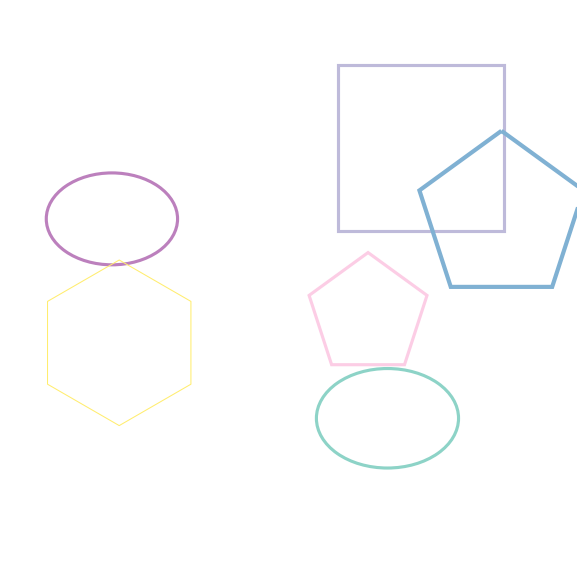[{"shape": "oval", "thickness": 1.5, "radius": 0.62, "center": [0.671, 0.275]}, {"shape": "square", "thickness": 1.5, "radius": 0.72, "center": [0.73, 0.743]}, {"shape": "pentagon", "thickness": 2, "radius": 0.75, "center": [0.868, 0.623]}, {"shape": "pentagon", "thickness": 1.5, "radius": 0.54, "center": [0.637, 0.454]}, {"shape": "oval", "thickness": 1.5, "radius": 0.57, "center": [0.194, 0.62]}, {"shape": "hexagon", "thickness": 0.5, "radius": 0.72, "center": [0.206, 0.406]}]